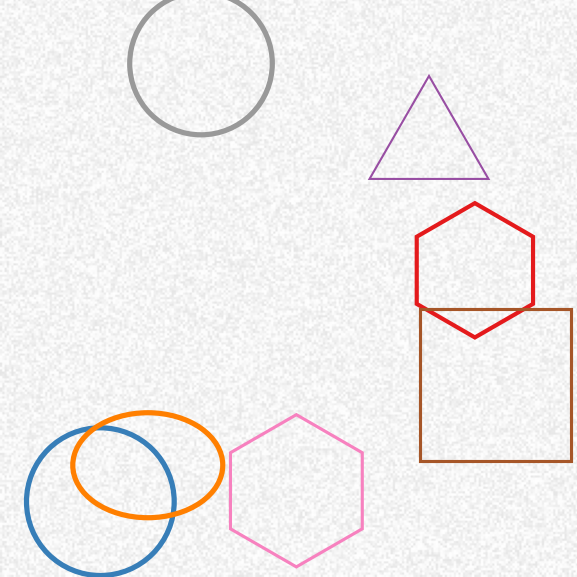[{"shape": "hexagon", "thickness": 2, "radius": 0.58, "center": [0.822, 0.531]}, {"shape": "circle", "thickness": 2.5, "radius": 0.64, "center": [0.174, 0.13]}, {"shape": "triangle", "thickness": 1, "radius": 0.59, "center": [0.743, 0.749]}, {"shape": "oval", "thickness": 2.5, "radius": 0.65, "center": [0.256, 0.194]}, {"shape": "square", "thickness": 1.5, "radius": 0.66, "center": [0.858, 0.332]}, {"shape": "hexagon", "thickness": 1.5, "radius": 0.66, "center": [0.513, 0.149]}, {"shape": "circle", "thickness": 2.5, "radius": 0.62, "center": [0.348, 0.889]}]